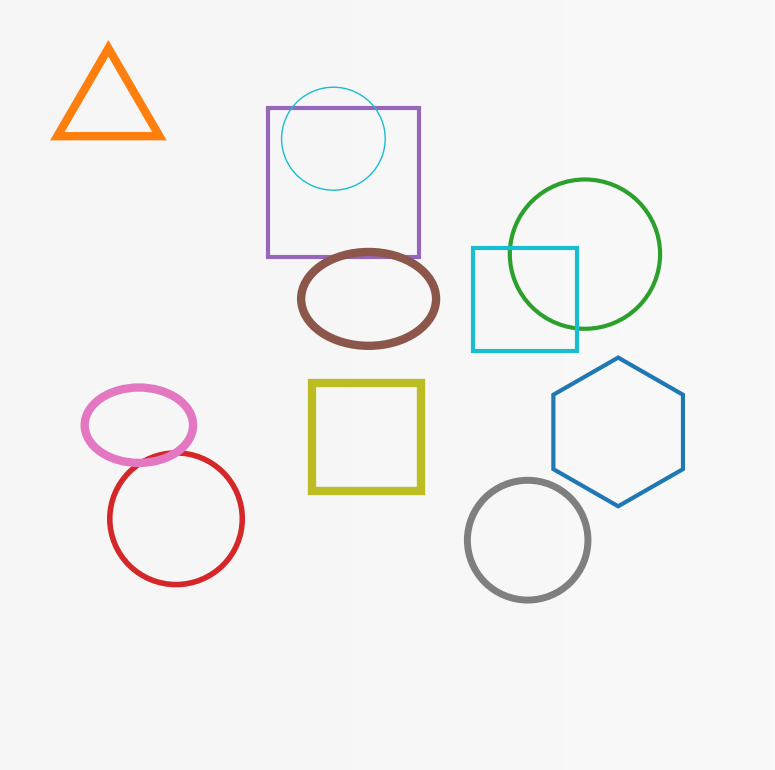[{"shape": "hexagon", "thickness": 1.5, "radius": 0.48, "center": [0.798, 0.439]}, {"shape": "triangle", "thickness": 3, "radius": 0.38, "center": [0.14, 0.861]}, {"shape": "circle", "thickness": 1.5, "radius": 0.48, "center": [0.755, 0.67]}, {"shape": "circle", "thickness": 2, "radius": 0.43, "center": [0.227, 0.326]}, {"shape": "square", "thickness": 1.5, "radius": 0.49, "center": [0.443, 0.763]}, {"shape": "oval", "thickness": 3, "radius": 0.44, "center": [0.476, 0.612]}, {"shape": "oval", "thickness": 3, "radius": 0.35, "center": [0.179, 0.448]}, {"shape": "circle", "thickness": 2.5, "radius": 0.39, "center": [0.681, 0.298]}, {"shape": "square", "thickness": 3, "radius": 0.35, "center": [0.473, 0.433]}, {"shape": "square", "thickness": 1.5, "radius": 0.33, "center": [0.677, 0.611]}, {"shape": "circle", "thickness": 0.5, "radius": 0.33, "center": [0.43, 0.82]}]